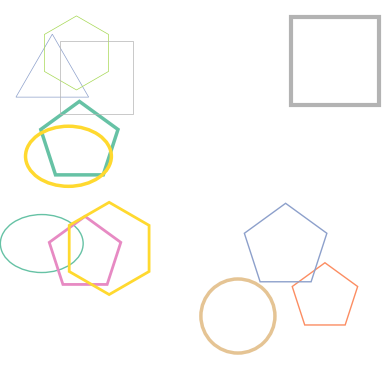[{"shape": "pentagon", "thickness": 2.5, "radius": 0.53, "center": [0.206, 0.631]}, {"shape": "oval", "thickness": 1, "radius": 0.54, "center": [0.108, 0.367]}, {"shape": "pentagon", "thickness": 1, "radius": 0.45, "center": [0.844, 0.228]}, {"shape": "triangle", "thickness": 0.5, "radius": 0.55, "center": [0.136, 0.802]}, {"shape": "pentagon", "thickness": 1, "radius": 0.56, "center": [0.742, 0.359]}, {"shape": "pentagon", "thickness": 2, "radius": 0.49, "center": [0.221, 0.34]}, {"shape": "hexagon", "thickness": 0.5, "radius": 0.48, "center": [0.199, 0.862]}, {"shape": "hexagon", "thickness": 2, "radius": 0.6, "center": [0.284, 0.355]}, {"shape": "oval", "thickness": 2.5, "radius": 0.56, "center": [0.178, 0.594]}, {"shape": "circle", "thickness": 2.5, "radius": 0.48, "center": [0.618, 0.179]}, {"shape": "square", "thickness": 3, "radius": 0.57, "center": [0.871, 0.841]}, {"shape": "square", "thickness": 0.5, "radius": 0.48, "center": [0.251, 0.799]}]